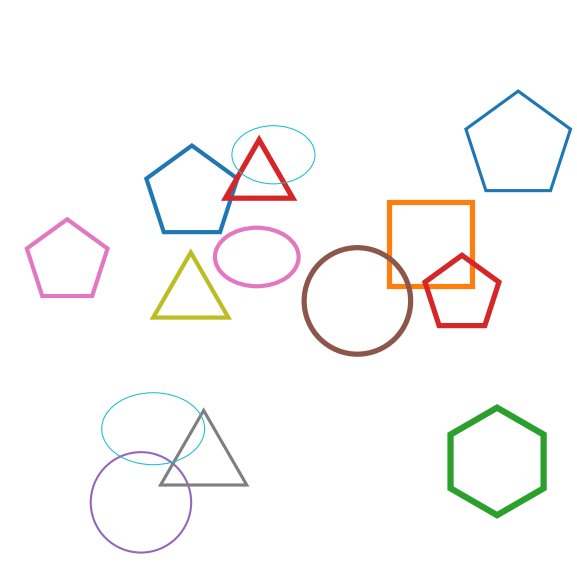[{"shape": "pentagon", "thickness": 2, "radius": 0.41, "center": [0.332, 0.664]}, {"shape": "pentagon", "thickness": 1.5, "radius": 0.48, "center": [0.897, 0.746]}, {"shape": "square", "thickness": 2.5, "radius": 0.36, "center": [0.746, 0.577]}, {"shape": "hexagon", "thickness": 3, "radius": 0.47, "center": [0.861, 0.2]}, {"shape": "pentagon", "thickness": 2.5, "radius": 0.34, "center": [0.8, 0.49]}, {"shape": "triangle", "thickness": 2.5, "radius": 0.34, "center": [0.449, 0.69]}, {"shape": "circle", "thickness": 1, "radius": 0.43, "center": [0.244, 0.129]}, {"shape": "circle", "thickness": 2.5, "radius": 0.46, "center": [0.619, 0.478]}, {"shape": "pentagon", "thickness": 2, "radius": 0.37, "center": [0.116, 0.546]}, {"shape": "oval", "thickness": 2, "radius": 0.36, "center": [0.445, 0.554]}, {"shape": "triangle", "thickness": 1.5, "radius": 0.43, "center": [0.353, 0.202]}, {"shape": "triangle", "thickness": 2, "radius": 0.38, "center": [0.33, 0.487]}, {"shape": "oval", "thickness": 0.5, "radius": 0.36, "center": [0.473, 0.731]}, {"shape": "oval", "thickness": 0.5, "radius": 0.45, "center": [0.265, 0.257]}]